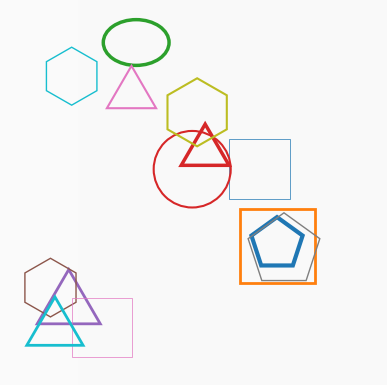[{"shape": "pentagon", "thickness": 3, "radius": 0.35, "center": [0.715, 0.367]}, {"shape": "square", "thickness": 0.5, "radius": 0.39, "center": [0.67, 0.561]}, {"shape": "square", "thickness": 2, "radius": 0.48, "center": [0.716, 0.362]}, {"shape": "oval", "thickness": 2.5, "radius": 0.42, "center": [0.351, 0.89]}, {"shape": "circle", "thickness": 1.5, "radius": 0.5, "center": [0.496, 0.56]}, {"shape": "triangle", "thickness": 2.5, "radius": 0.36, "center": [0.529, 0.606]}, {"shape": "triangle", "thickness": 2, "radius": 0.47, "center": [0.177, 0.206]}, {"shape": "hexagon", "thickness": 1, "radius": 0.38, "center": [0.13, 0.253]}, {"shape": "square", "thickness": 0.5, "radius": 0.39, "center": [0.263, 0.149]}, {"shape": "triangle", "thickness": 1.5, "radius": 0.37, "center": [0.339, 0.756]}, {"shape": "pentagon", "thickness": 1, "radius": 0.49, "center": [0.733, 0.35]}, {"shape": "hexagon", "thickness": 1.5, "radius": 0.44, "center": [0.509, 0.708]}, {"shape": "triangle", "thickness": 2, "radius": 0.42, "center": [0.142, 0.145]}, {"shape": "hexagon", "thickness": 1, "radius": 0.38, "center": [0.185, 0.802]}]